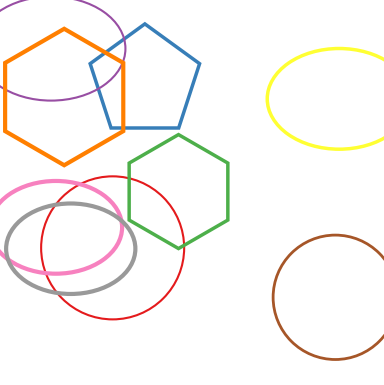[{"shape": "circle", "thickness": 1.5, "radius": 0.93, "center": [0.293, 0.356]}, {"shape": "pentagon", "thickness": 2.5, "radius": 0.75, "center": [0.376, 0.788]}, {"shape": "hexagon", "thickness": 2.5, "radius": 0.74, "center": [0.464, 0.502]}, {"shape": "oval", "thickness": 1.5, "radius": 0.96, "center": [0.133, 0.874]}, {"shape": "hexagon", "thickness": 3, "radius": 0.89, "center": [0.167, 0.748]}, {"shape": "oval", "thickness": 2.5, "radius": 0.93, "center": [0.881, 0.743]}, {"shape": "circle", "thickness": 2, "radius": 0.81, "center": [0.871, 0.228]}, {"shape": "oval", "thickness": 3, "radius": 0.86, "center": [0.145, 0.41]}, {"shape": "oval", "thickness": 3, "radius": 0.84, "center": [0.184, 0.354]}]